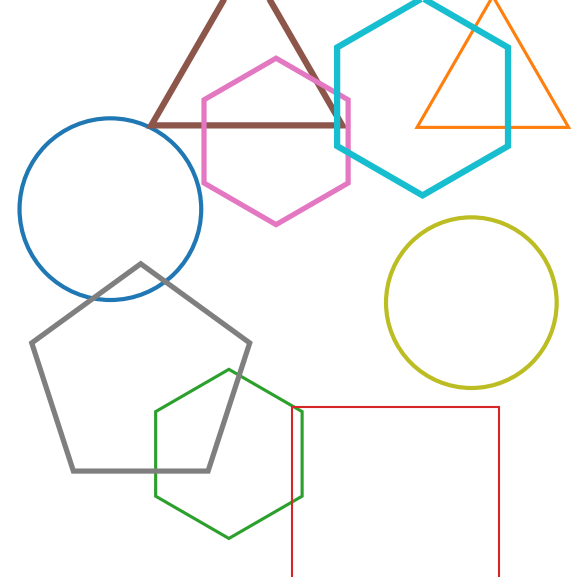[{"shape": "circle", "thickness": 2, "radius": 0.79, "center": [0.191, 0.637]}, {"shape": "triangle", "thickness": 1.5, "radius": 0.76, "center": [0.853, 0.854]}, {"shape": "hexagon", "thickness": 1.5, "radius": 0.73, "center": [0.396, 0.213]}, {"shape": "square", "thickness": 1, "radius": 0.89, "center": [0.685, 0.116]}, {"shape": "triangle", "thickness": 3, "radius": 0.95, "center": [0.427, 0.877]}, {"shape": "hexagon", "thickness": 2.5, "radius": 0.72, "center": [0.478, 0.754]}, {"shape": "pentagon", "thickness": 2.5, "radius": 0.99, "center": [0.244, 0.344]}, {"shape": "circle", "thickness": 2, "radius": 0.74, "center": [0.816, 0.475]}, {"shape": "hexagon", "thickness": 3, "radius": 0.85, "center": [0.732, 0.832]}]